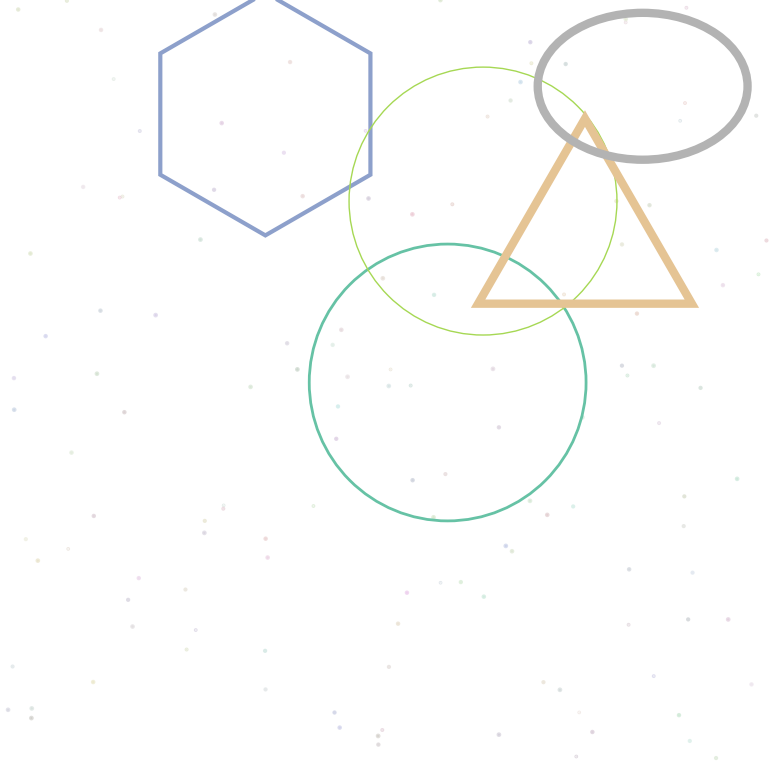[{"shape": "circle", "thickness": 1, "radius": 0.9, "center": [0.581, 0.503]}, {"shape": "hexagon", "thickness": 1.5, "radius": 0.79, "center": [0.345, 0.852]}, {"shape": "circle", "thickness": 0.5, "radius": 0.87, "center": [0.627, 0.739]}, {"shape": "triangle", "thickness": 3, "radius": 0.8, "center": [0.76, 0.686]}, {"shape": "oval", "thickness": 3, "radius": 0.68, "center": [0.835, 0.888]}]